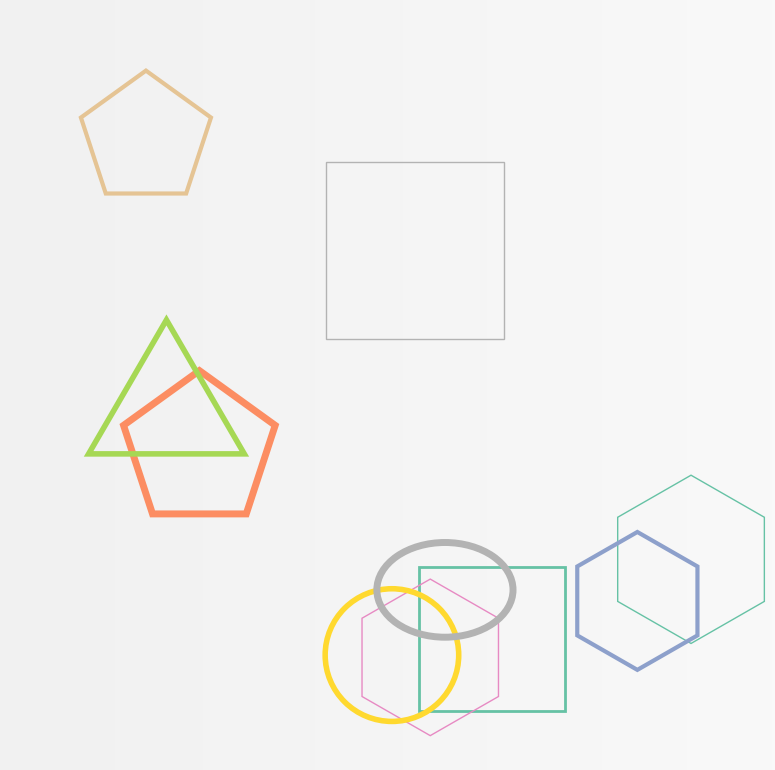[{"shape": "hexagon", "thickness": 0.5, "radius": 0.55, "center": [0.892, 0.274]}, {"shape": "square", "thickness": 1, "radius": 0.47, "center": [0.635, 0.17]}, {"shape": "pentagon", "thickness": 2.5, "radius": 0.51, "center": [0.257, 0.416]}, {"shape": "hexagon", "thickness": 1.5, "radius": 0.45, "center": [0.822, 0.22]}, {"shape": "hexagon", "thickness": 0.5, "radius": 0.51, "center": [0.555, 0.146]}, {"shape": "triangle", "thickness": 2, "radius": 0.58, "center": [0.215, 0.469]}, {"shape": "circle", "thickness": 2, "radius": 0.43, "center": [0.506, 0.149]}, {"shape": "pentagon", "thickness": 1.5, "radius": 0.44, "center": [0.188, 0.82]}, {"shape": "oval", "thickness": 2.5, "radius": 0.44, "center": [0.574, 0.234]}, {"shape": "square", "thickness": 0.5, "radius": 0.57, "center": [0.535, 0.674]}]